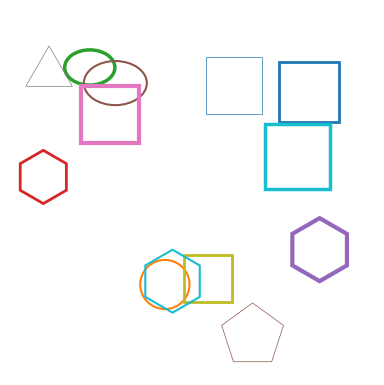[{"shape": "square", "thickness": 2, "radius": 0.39, "center": [0.802, 0.761]}, {"shape": "square", "thickness": 0.5, "radius": 0.37, "center": [0.607, 0.778]}, {"shape": "circle", "thickness": 1.5, "radius": 0.32, "center": [0.428, 0.261]}, {"shape": "oval", "thickness": 2.5, "radius": 0.33, "center": [0.233, 0.825]}, {"shape": "hexagon", "thickness": 2, "radius": 0.35, "center": [0.112, 0.54]}, {"shape": "hexagon", "thickness": 3, "radius": 0.41, "center": [0.83, 0.352]}, {"shape": "pentagon", "thickness": 0.5, "radius": 0.42, "center": [0.656, 0.129]}, {"shape": "oval", "thickness": 1.5, "radius": 0.41, "center": [0.3, 0.784]}, {"shape": "square", "thickness": 3, "radius": 0.38, "center": [0.286, 0.703]}, {"shape": "triangle", "thickness": 0.5, "radius": 0.35, "center": [0.127, 0.811]}, {"shape": "square", "thickness": 2, "radius": 0.31, "center": [0.54, 0.276]}, {"shape": "square", "thickness": 2.5, "radius": 0.42, "center": [0.774, 0.595]}, {"shape": "hexagon", "thickness": 1.5, "radius": 0.41, "center": [0.448, 0.27]}]